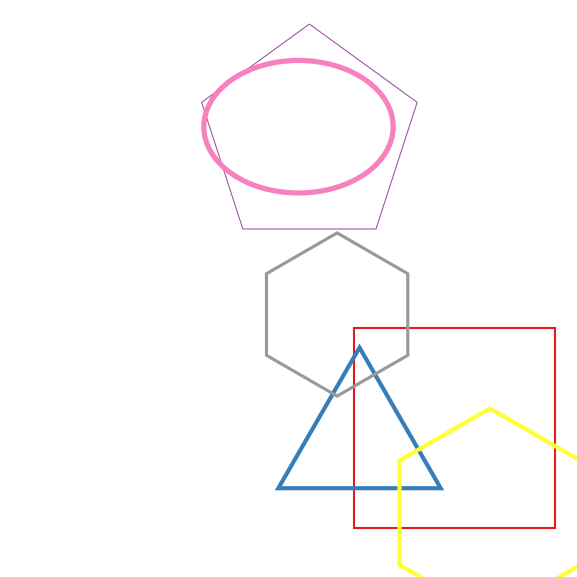[{"shape": "square", "thickness": 1, "radius": 0.87, "center": [0.787, 0.258]}, {"shape": "triangle", "thickness": 2, "radius": 0.81, "center": [0.623, 0.235]}, {"shape": "pentagon", "thickness": 0.5, "radius": 0.98, "center": [0.536, 0.761]}, {"shape": "hexagon", "thickness": 2, "radius": 0.9, "center": [0.848, 0.111]}, {"shape": "oval", "thickness": 2.5, "radius": 0.82, "center": [0.517, 0.78]}, {"shape": "hexagon", "thickness": 1.5, "radius": 0.71, "center": [0.584, 0.455]}]